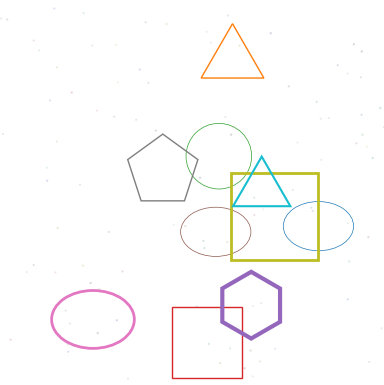[{"shape": "oval", "thickness": 0.5, "radius": 0.46, "center": [0.827, 0.413]}, {"shape": "triangle", "thickness": 1, "radius": 0.47, "center": [0.604, 0.844]}, {"shape": "circle", "thickness": 0.5, "radius": 0.43, "center": [0.568, 0.594]}, {"shape": "square", "thickness": 1, "radius": 0.46, "center": [0.538, 0.111]}, {"shape": "hexagon", "thickness": 3, "radius": 0.43, "center": [0.652, 0.207]}, {"shape": "oval", "thickness": 0.5, "radius": 0.46, "center": [0.56, 0.398]}, {"shape": "oval", "thickness": 2, "radius": 0.54, "center": [0.242, 0.17]}, {"shape": "pentagon", "thickness": 1, "radius": 0.48, "center": [0.423, 0.556]}, {"shape": "square", "thickness": 2, "radius": 0.57, "center": [0.713, 0.439]}, {"shape": "triangle", "thickness": 1.5, "radius": 0.43, "center": [0.68, 0.507]}]